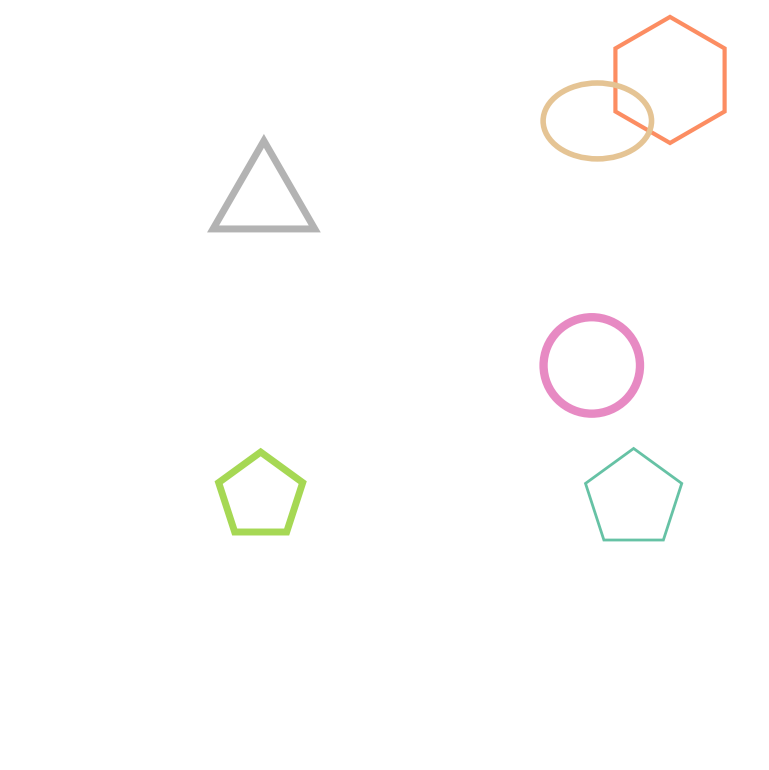[{"shape": "pentagon", "thickness": 1, "radius": 0.33, "center": [0.823, 0.352]}, {"shape": "hexagon", "thickness": 1.5, "radius": 0.41, "center": [0.87, 0.896]}, {"shape": "circle", "thickness": 3, "radius": 0.31, "center": [0.769, 0.525]}, {"shape": "pentagon", "thickness": 2.5, "radius": 0.29, "center": [0.339, 0.356]}, {"shape": "oval", "thickness": 2, "radius": 0.35, "center": [0.776, 0.843]}, {"shape": "triangle", "thickness": 2.5, "radius": 0.38, "center": [0.343, 0.741]}]